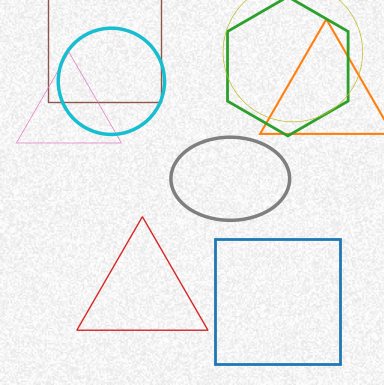[{"shape": "square", "thickness": 2, "radius": 0.81, "center": [0.722, 0.217]}, {"shape": "triangle", "thickness": 1.5, "radius": 0.99, "center": [0.848, 0.752]}, {"shape": "hexagon", "thickness": 2, "radius": 0.9, "center": [0.748, 0.828]}, {"shape": "triangle", "thickness": 1, "radius": 0.98, "center": [0.37, 0.241]}, {"shape": "square", "thickness": 1, "radius": 0.74, "center": [0.272, 0.882]}, {"shape": "triangle", "thickness": 0.5, "radius": 0.79, "center": [0.179, 0.707]}, {"shape": "oval", "thickness": 2.5, "radius": 0.77, "center": [0.598, 0.536]}, {"shape": "circle", "thickness": 0.5, "radius": 0.91, "center": [0.761, 0.865]}, {"shape": "circle", "thickness": 2.5, "radius": 0.69, "center": [0.289, 0.789]}]